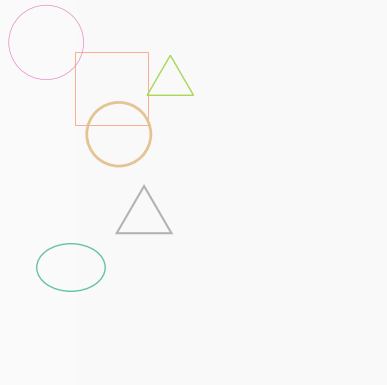[{"shape": "oval", "thickness": 1, "radius": 0.44, "center": [0.183, 0.305]}, {"shape": "square", "thickness": 0.5, "radius": 0.48, "center": [0.288, 0.771]}, {"shape": "circle", "thickness": 0.5, "radius": 0.48, "center": [0.119, 0.89]}, {"shape": "triangle", "thickness": 1, "radius": 0.35, "center": [0.44, 0.787]}, {"shape": "circle", "thickness": 2, "radius": 0.41, "center": [0.307, 0.651]}, {"shape": "triangle", "thickness": 1.5, "radius": 0.41, "center": [0.372, 0.435]}]